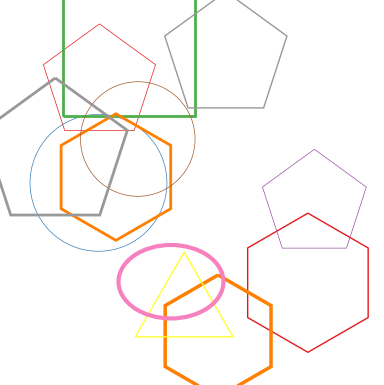[{"shape": "pentagon", "thickness": 0.5, "radius": 0.77, "center": [0.258, 0.785]}, {"shape": "hexagon", "thickness": 1, "radius": 0.9, "center": [0.8, 0.266]}, {"shape": "circle", "thickness": 0.5, "radius": 0.89, "center": [0.256, 0.525]}, {"shape": "square", "thickness": 2, "radius": 0.86, "center": [0.336, 0.871]}, {"shape": "pentagon", "thickness": 0.5, "radius": 0.71, "center": [0.817, 0.47]}, {"shape": "hexagon", "thickness": 2.5, "radius": 0.79, "center": [0.567, 0.127]}, {"shape": "hexagon", "thickness": 2, "radius": 0.82, "center": [0.301, 0.54]}, {"shape": "triangle", "thickness": 1, "radius": 0.73, "center": [0.478, 0.198]}, {"shape": "circle", "thickness": 0.5, "radius": 0.74, "center": [0.358, 0.639]}, {"shape": "oval", "thickness": 3, "radius": 0.68, "center": [0.444, 0.268]}, {"shape": "pentagon", "thickness": 2, "radius": 0.98, "center": [0.143, 0.601]}, {"shape": "pentagon", "thickness": 1, "radius": 0.83, "center": [0.587, 0.855]}]